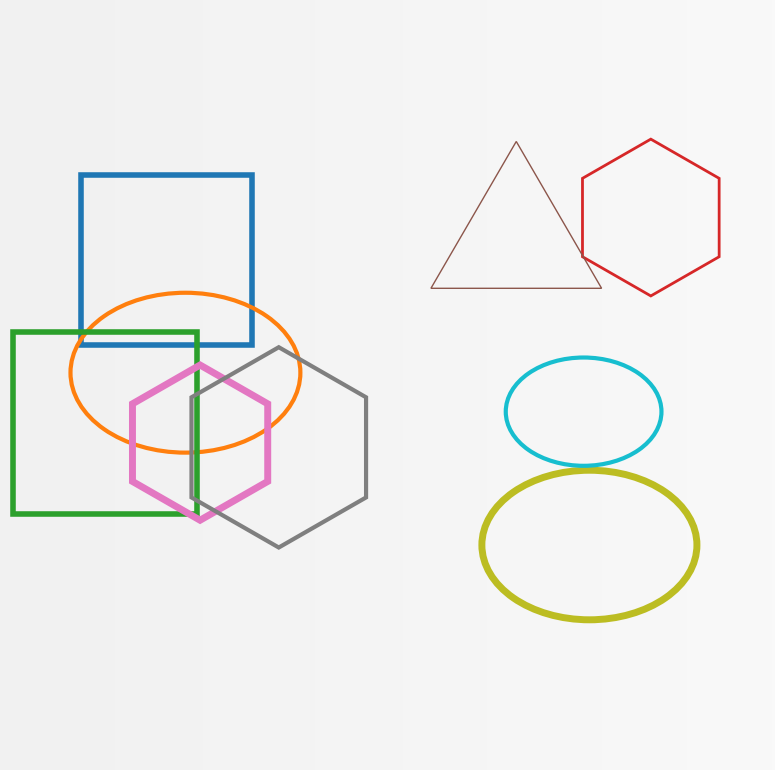[{"shape": "square", "thickness": 2, "radius": 0.55, "center": [0.215, 0.663]}, {"shape": "oval", "thickness": 1.5, "radius": 0.74, "center": [0.239, 0.516]}, {"shape": "square", "thickness": 2, "radius": 0.59, "center": [0.136, 0.451]}, {"shape": "hexagon", "thickness": 1, "radius": 0.51, "center": [0.84, 0.717]}, {"shape": "triangle", "thickness": 0.5, "radius": 0.64, "center": [0.666, 0.689]}, {"shape": "hexagon", "thickness": 2.5, "radius": 0.5, "center": [0.258, 0.425]}, {"shape": "hexagon", "thickness": 1.5, "radius": 0.65, "center": [0.36, 0.419]}, {"shape": "oval", "thickness": 2.5, "radius": 0.69, "center": [0.761, 0.292]}, {"shape": "oval", "thickness": 1.5, "radius": 0.5, "center": [0.753, 0.465]}]